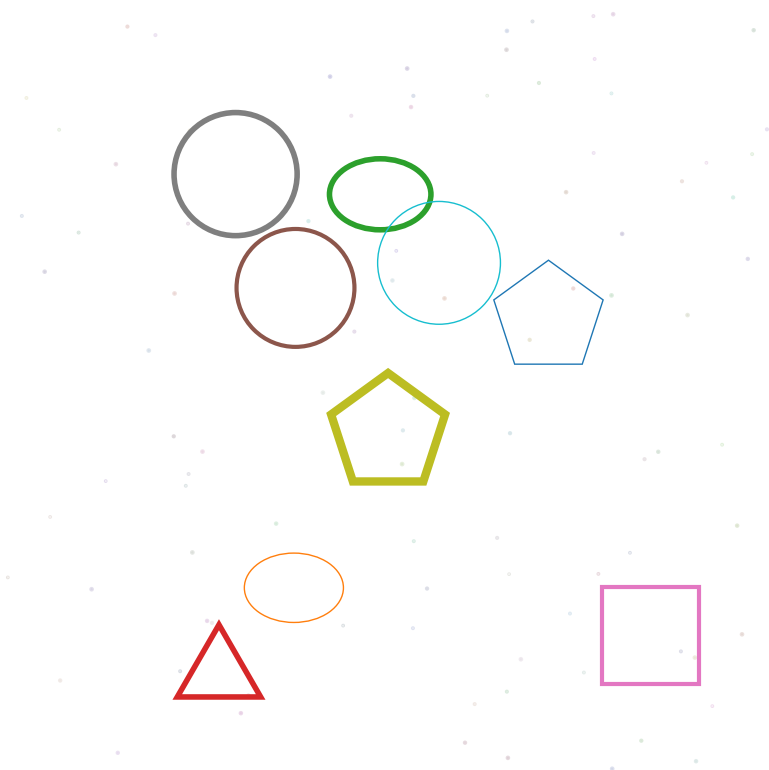[{"shape": "pentagon", "thickness": 0.5, "radius": 0.37, "center": [0.712, 0.587]}, {"shape": "oval", "thickness": 0.5, "radius": 0.32, "center": [0.382, 0.237]}, {"shape": "oval", "thickness": 2, "radius": 0.33, "center": [0.494, 0.748]}, {"shape": "triangle", "thickness": 2, "radius": 0.31, "center": [0.284, 0.126]}, {"shape": "circle", "thickness": 1.5, "radius": 0.38, "center": [0.384, 0.626]}, {"shape": "square", "thickness": 1.5, "radius": 0.31, "center": [0.845, 0.175]}, {"shape": "circle", "thickness": 2, "radius": 0.4, "center": [0.306, 0.774]}, {"shape": "pentagon", "thickness": 3, "radius": 0.39, "center": [0.504, 0.438]}, {"shape": "circle", "thickness": 0.5, "radius": 0.4, "center": [0.57, 0.659]}]